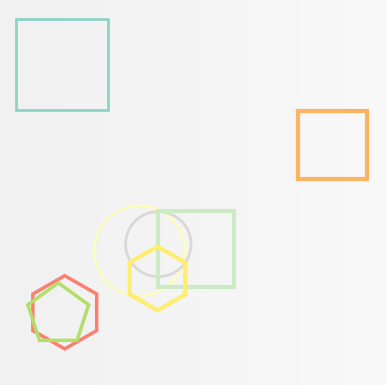[{"shape": "square", "thickness": 2, "radius": 0.6, "center": [0.16, 0.832]}, {"shape": "circle", "thickness": 1.5, "radius": 0.58, "center": [0.36, 0.349]}, {"shape": "hexagon", "thickness": 2.5, "radius": 0.48, "center": [0.167, 0.189]}, {"shape": "square", "thickness": 3, "radius": 0.44, "center": [0.859, 0.623]}, {"shape": "pentagon", "thickness": 2.5, "radius": 0.41, "center": [0.15, 0.183]}, {"shape": "circle", "thickness": 2, "radius": 0.42, "center": [0.409, 0.366]}, {"shape": "square", "thickness": 3, "radius": 0.49, "center": [0.507, 0.353]}, {"shape": "hexagon", "thickness": 3, "radius": 0.41, "center": [0.406, 0.277]}]